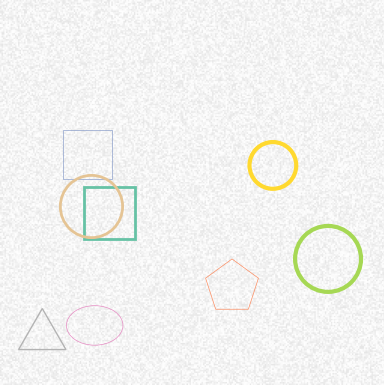[{"shape": "square", "thickness": 2, "radius": 0.34, "center": [0.284, 0.446]}, {"shape": "pentagon", "thickness": 0.5, "radius": 0.36, "center": [0.603, 0.255]}, {"shape": "square", "thickness": 0.5, "radius": 0.32, "center": [0.227, 0.598]}, {"shape": "oval", "thickness": 0.5, "radius": 0.37, "center": [0.246, 0.155]}, {"shape": "circle", "thickness": 3, "radius": 0.43, "center": [0.852, 0.327]}, {"shape": "circle", "thickness": 3, "radius": 0.3, "center": [0.709, 0.57]}, {"shape": "circle", "thickness": 2, "radius": 0.4, "center": [0.238, 0.464]}, {"shape": "triangle", "thickness": 1, "radius": 0.36, "center": [0.11, 0.128]}]